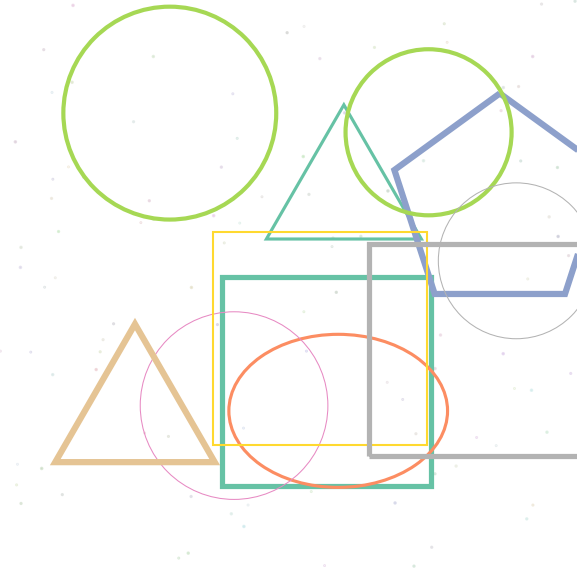[{"shape": "triangle", "thickness": 1.5, "radius": 0.77, "center": [0.595, 0.663]}, {"shape": "square", "thickness": 2.5, "radius": 0.9, "center": [0.565, 0.338]}, {"shape": "oval", "thickness": 1.5, "radius": 0.95, "center": [0.586, 0.288]}, {"shape": "pentagon", "thickness": 3, "radius": 0.96, "center": [0.866, 0.645]}, {"shape": "circle", "thickness": 0.5, "radius": 0.81, "center": [0.405, 0.297]}, {"shape": "circle", "thickness": 2, "radius": 0.72, "center": [0.742, 0.77]}, {"shape": "circle", "thickness": 2, "radius": 0.92, "center": [0.294, 0.803]}, {"shape": "square", "thickness": 1, "radius": 0.92, "center": [0.554, 0.413]}, {"shape": "triangle", "thickness": 3, "radius": 0.8, "center": [0.234, 0.279]}, {"shape": "square", "thickness": 2.5, "radius": 0.92, "center": [0.823, 0.394]}, {"shape": "circle", "thickness": 0.5, "radius": 0.67, "center": [0.894, 0.548]}]